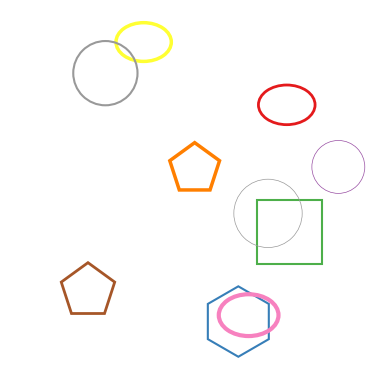[{"shape": "oval", "thickness": 2, "radius": 0.37, "center": [0.745, 0.728]}, {"shape": "hexagon", "thickness": 1.5, "radius": 0.46, "center": [0.619, 0.165]}, {"shape": "square", "thickness": 1.5, "radius": 0.42, "center": [0.752, 0.398]}, {"shape": "circle", "thickness": 0.5, "radius": 0.34, "center": [0.879, 0.566]}, {"shape": "pentagon", "thickness": 2.5, "radius": 0.34, "center": [0.506, 0.562]}, {"shape": "oval", "thickness": 2.5, "radius": 0.36, "center": [0.373, 0.891]}, {"shape": "pentagon", "thickness": 2, "radius": 0.36, "center": [0.229, 0.245]}, {"shape": "oval", "thickness": 3, "radius": 0.39, "center": [0.646, 0.181]}, {"shape": "circle", "thickness": 0.5, "radius": 0.44, "center": [0.696, 0.446]}, {"shape": "circle", "thickness": 1.5, "radius": 0.42, "center": [0.274, 0.81]}]